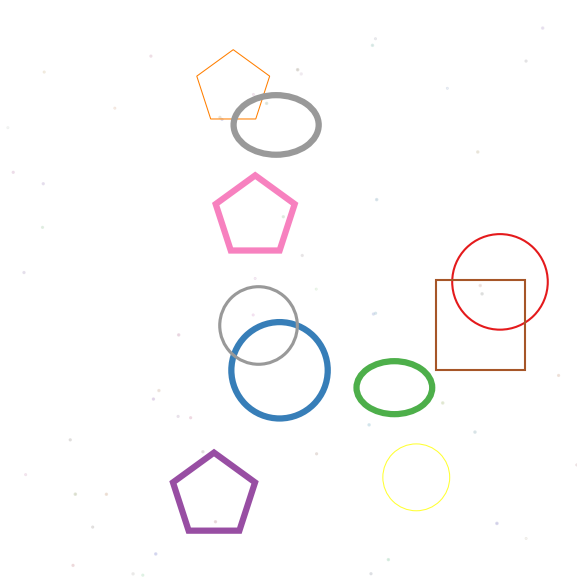[{"shape": "circle", "thickness": 1, "radius": 0.41, "center": [0.866, 0.511]}, {"shape": "circle", "thickness": 3, "radius": 0.42, "center": [0.484, 0.358]}, {"shape": "oval", "thickness": 3, "radius": 0.33, "center": [0.683, 0.328]}, {"shape": "pentagon", "thickness": 3, "radius": 0.37, "center": [0.371, 0.141]}, {"shape": "pentagon", "thickness": 0.5, "radius": 0.33, "center": [0.404, 0.847]}, {"shape": "circle", "thickness": 0.5, "radius": 0.29, "center": [0.721, 0.173]}, {"shape": "square", "thickness": 1, "radius": 0.39, "center": [0.832, 0.436]}, {"shape": "pentagon", "thickness": 3, "radius": 0.36, "center": [0.442, 0.624]}, {"shape": "circle", "thickness": 1.5, "radius": 0.34, "center": [0.448, 0.436]}, {"shape": "oval", "thickness": 3, "radius": 0.37, "center": [0.478, 0.783]}]